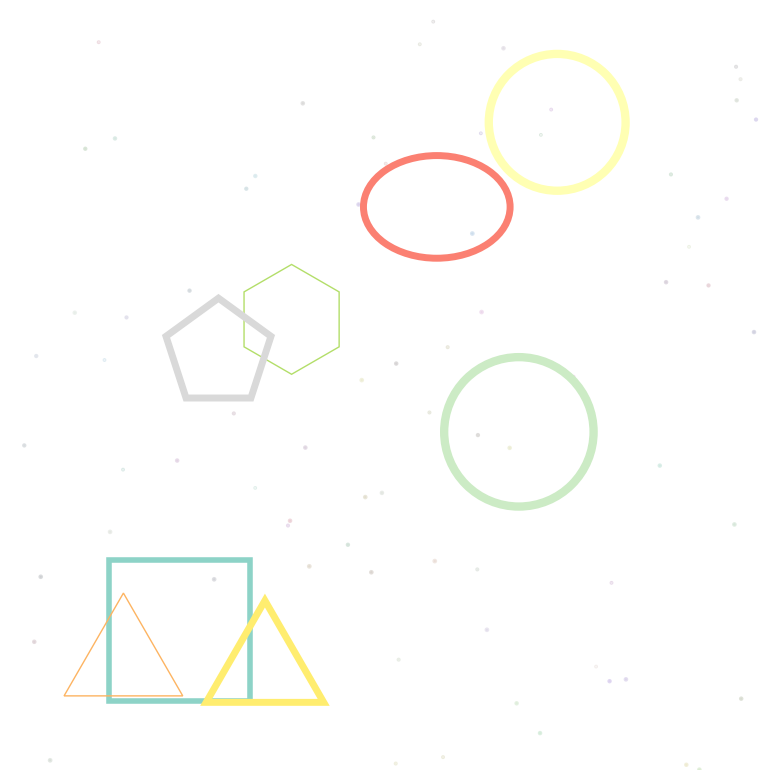[{"shape": "square", "thickness": 2, "radius": 0.46, "center": [0.233, 0.181]}, {"shape": "circle", "thickness": 3, "radius": 0.44, "center": [0.724, 0.841]}, {"shape": "oval", "thickness": 2.5, "radius": 0.48, "center": [0.567, 0.731]}, {"shape": "triangle", "thickness": 0.5, "radius": 0.44, "center": [0.16, 0.141]}, {"shape": "hexagon", "thickness": 0.5, "radius": 0.36, "center": [0.379, 0.585]}, {"shape": "pentagon", "thickness": 2.5, "radius": 0.36, "center": [0.284, 0.541]}, {"shape": "circle", "thickness": 3, "radius": 0.49, "center": [0.674, 0.439]}, {"shape": "triangle", "thickness": 2.5, "radius": 0.44, "center": [0.344, 0.132]}]